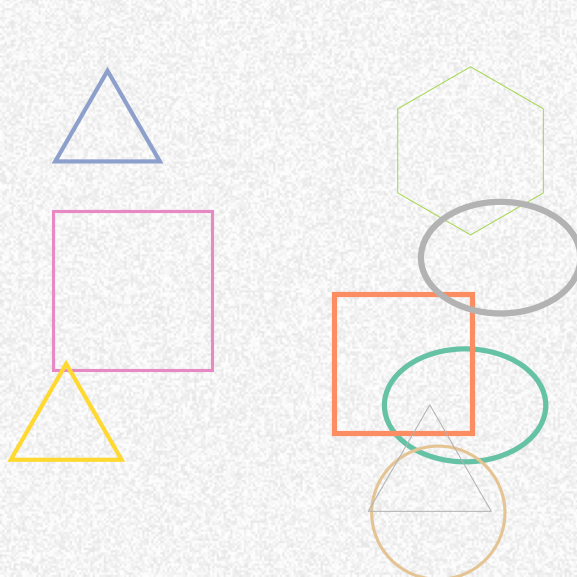[{"shape": "oval", "thickness": 2.5, "radius": 0.7, "center": [0.805, 0.297]}, {"shape": "square", "thickness": 2.5, "radius": 0.6, "center": [0.698, 0.37]}, {"shape": "triangle", "thickness": 2, "radius": 0.52, "center": [0.186, 0.772]}, {"shape": "square", "thickness": 1.5, "radius": 0.69, "center": [0.23, 0.496]}, {"shape": "hexagon", "thickness": 0.5, "radius": 0.73, "center": [0.815, 0.738]}, {"shape": "triangle", "thickness": 2, "radius": 0.55, "center": [0.115, 0.258]}, {"shape": "circle", "thickness": 1.5, "radius": 0.58, "center": [0.759, 0.111]}, {"shape": "oval", "thickness": 3, "radius": 0.69, "center": [0.867, 0.553]}, {"shape": "triangle", "thickness": 0.5, "radius": 0.61, "center": [0.744, 0.175]}]